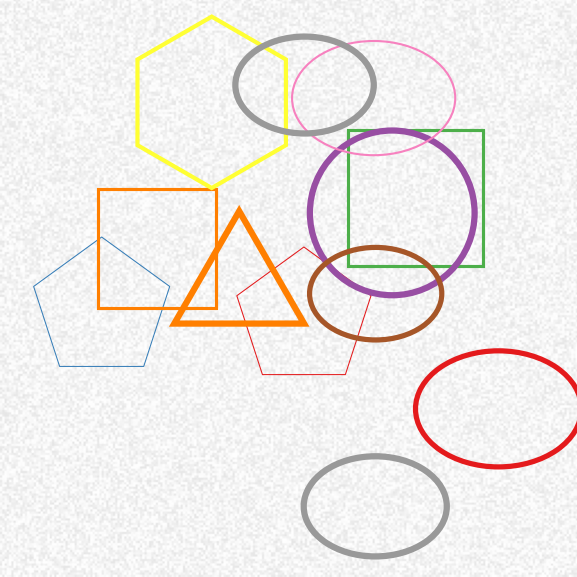[{"shape": "oval", "thickness": 2.5, "radius": 0.72, "center": [0.863, 0.291]}, {"shape": "pentagon", "thickness": 0.5, "radius": 0.61, "center": [0.526, 0.449]}, {"shape": "pentagon", "thickness": 0.5, "radius": 0.62, "center": [0.176, 0.465]}, {"shape": "square", "thickness": 1.5, "radius": 0.59, "center": [0.719, 0.656]}, {"shape": "circle", "thickness": 3, "radius": 0.71, "center": [0.679, 0.631]}, {"shape": "square", "thickness": 1.5, "radius": 0.51, "center": [0.272, 0.569]}, {"shape": "triangle", "thickness": 3, "radius": 0.65, "center": [0.414, 0.504]}, {"shape": "hexagon", "thickness": 2, "radius": 0.74, "center": [0.367, 0.822]}, {"shape": "oval", "thickness": 2.5, "radius": 0.57, "center": [0.651, 0.491]}, {"shape": "oval", "thickness": 1, "radius": 0.71, "center": [0.647, 0.829]}, {"shape": "oval", "thickness": 3, "radius": 0.62, "center": [0.65, 0.122]}, {"shape": "oval", "thickness": 3, "radius": 0.6, "center": [0.527, 0.852]}]